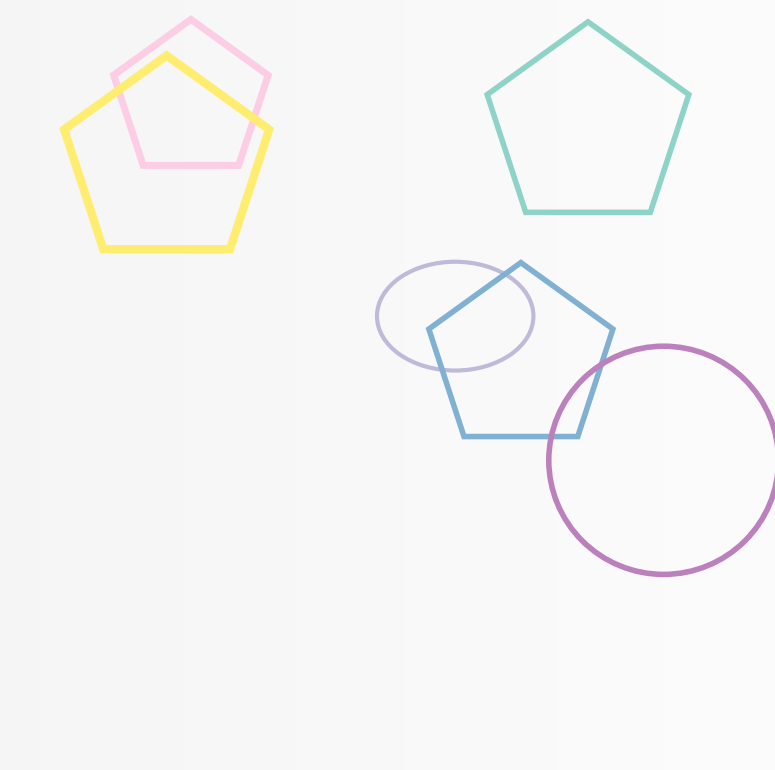[{"shape": "pentagon", "thickness": 2, "radius": 0.68, "center": [0.759, 0.835]}, {"shape": "oval", "thickness": 1.5, "radius": 0.5, "center": [0.587, 0.589]}, {"shape": "pentagon", "thickness": 2, "radius": 0.62, "center": [0.672, 0.534]}, {"shape": "pentagon", "thickness": 2.5, "radius": 0.52, "center": [0.246, 0.87]}, {"shape": "circle", "thickness": 2, "radius": 0.74, "center": [0.856, 0.402]}, {"shape": "pentagon", "thickness": 3, "radius": 0.7, "center": [0.215, 0.789]}]